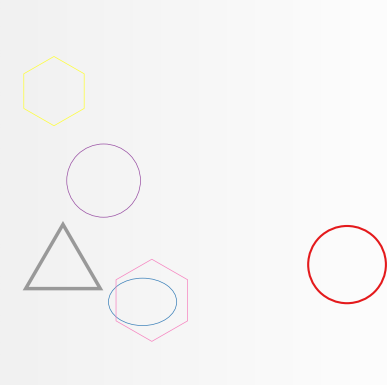[{"shape": "circle", "thickness": 1.5, "radius": 0.5, "center": [0.896, 0.313]}, {"shape": "oval", "thickness": 0.5, "radius": 0.44, "center": [0.368, 0.216]}, {"shape": "circle", "thickness": 0.5, "radius": 0.48, "center": [0.267, 0.531]}, {"shape": "hexagon", "thickness": 0.5, "radius": 0.45, "center": [0.139, 0.763]}, {"shape": "hexagon", "thickness": 0.5, "radius": 0.53, "center": [0.392, 0.22]}, {"shape": "triangle", "thickness": 2.5, "radius": 0.56, "center": [0.163, 0.306]}]